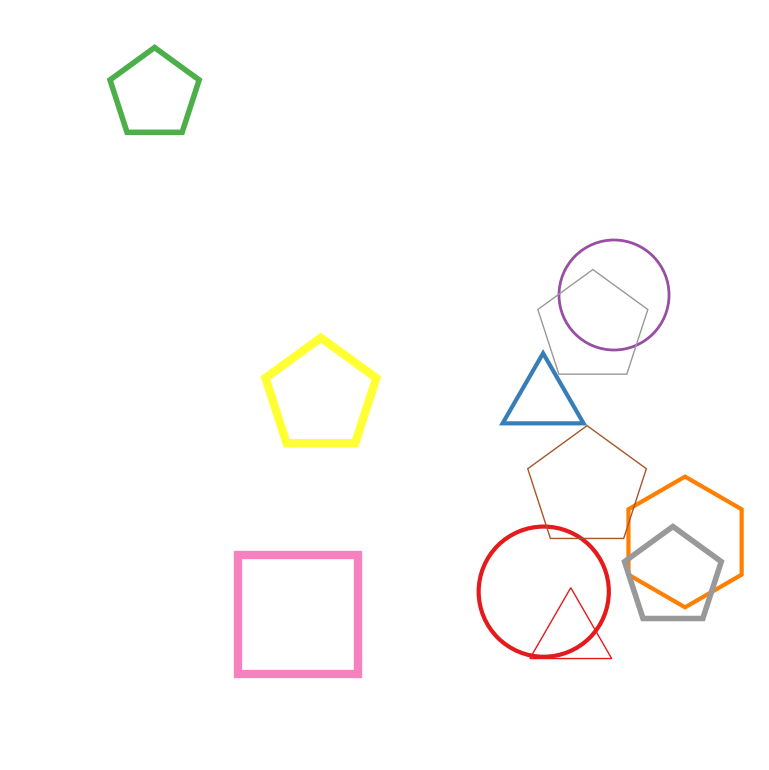[{"shape": "triangle", "thickness": 0.5, "radius": 0.31, "center": [0.741, 0.175]}, {"shape": "circle", "thickness": 1.5, "radius": 0.42, "center": [0.706, 0.232]}, {"shape": "triangle", "thickness": 1.5, "radius": 0.3, "center": [0.705, 0.481]}, {"shape": "pentagon", "thickness": 2, "radius": 0.3, "center": [0.201, 0.877]}, {"shape": "circle", "thickness": 1, "radius": 0.36, "center": [0.797, 0.617]}, {"shape": "hexagon", "thickness": 1.5, "radius": 0.42, "center": [0.89, 0.296]}, {"shape": "pentagon", "thickness": 3, "radius": 0.38, "center": [0.417, 0.486]}, {"shape": "pentagon", "thickness": 0.5, "radius": 0.4, "center": [0.762, 0.366]}, {"shape": "square", "thickness": 3, "radius": 0.39, "center": [0.387, 0.202]}, {"shape": "pentagon", "thickness": 0.5, "radius": 0.38, "center": [0.77, 0.575]}, {"shape": "pentagon", "thickness": 2, "radius": 0.33, "center": [0.874, 0.25]}]